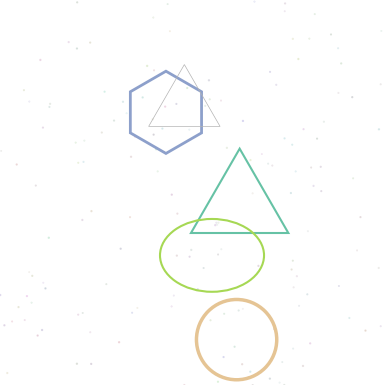[{"shape": "triangle", "thickness": 1.5, "radius": 0.73, "center": [0.622, 0.468]}, {"shape": "hexagon", "thickness": 2, "radius": 0.53, "center": [0.431, 0.708]}, {"shape": "oval", "thickness": 1.5, "radius": 0.68, "center": [0.551, 0.337]}, {"shape": "circle", "thickness": 2.5, "radius": 0.52, "center": [0.615, 0.118]}, {"shape": "triangle", "thickness": 0.5, "radius": 0.54, "center": [0.479, 0.725]}]